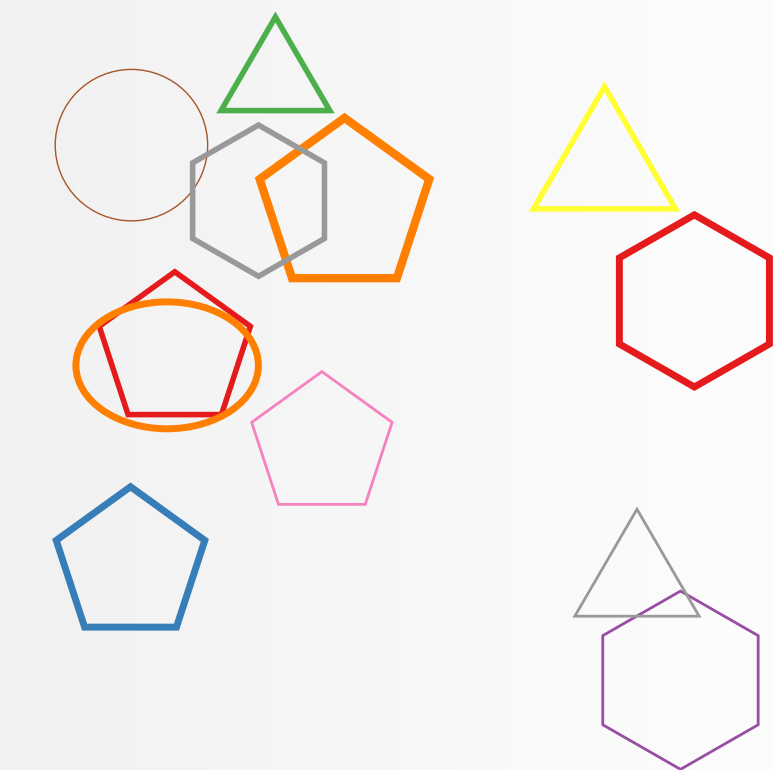[{"shape": "hexagon", "thickness": 2.5, "radius": 0.56, "center": [0.896, 0.609]}, {"shape": "pentagon", "thickness": 2, "radius": 0.51, "center": [0.226, 0.545]}, {"shape": "pentagon", "thickness": 2.5, "radius": 0.5, "center": [0.168, 0.267]}, {"shape": "triangle", "thickness": 2, "radius": 0.41, "center": [0.355, 0.897]}, {"shape": "hexagon", "thickness": 1, "radius": 0.58, "center": [0.878, 0.117]}, {"shape": "oval", "thickness": 2.5, "radius": 0.59, "center": [0.216, 0.526]}, {"shape": "pentagon", "thickness": 3, "radius": 0.58, "center": [0.444, 0.732]}, {"shape": "triangle", "thickness": 2, "radius": 0.53, "center": [0.78, 0.782]}, {"shape": "circle", "thickness": 0.5, "radius": 0.49, "center": [0.17, 0.811]}, {"shape": "pentagon", "thickness": 1, "radius": 0.48, "center": [0.415, 0.422]}, {"shape": "hexagon", "thickness": 2, "radius": 0.49, "center": [0.334, 0.739]}, {"shape": "triangle", "thickness": 1, "radius": 0.46, "center": [0.822, 0.246]}]